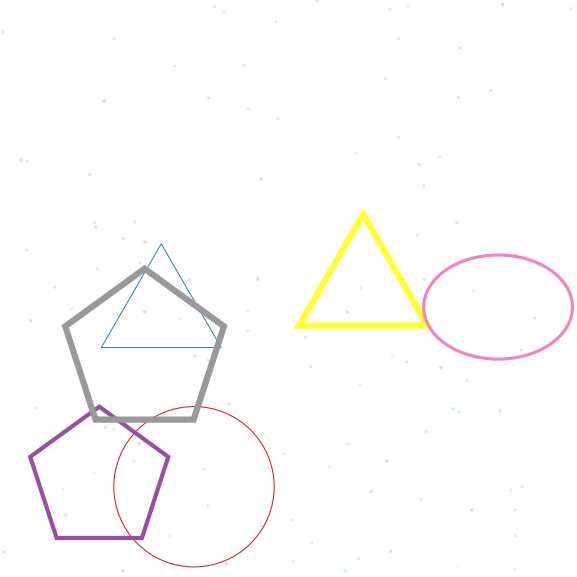[{"shape": "circle", "thickness": 0.5, "radius": 0.69, "center": [0.336, 0.156]}, {"shape": "triangle", "thickness": 0.5, "radius": 0.6, "center": [0.279, 0.457]}, {"shape": "pentagon", "thickness": 2, "radius": 0.63, "center": [0.172, 0.169]}, {"shape": "triangle", "thickness": 3, "radius": 0.64, "center": [0.629, 0.499]}, {"shape": "oval", "thickness": 1.5, "radius": 0.64, "center": [0.863, 0.467]}, {"shape": "pentagon", "thickness": 3, "radius": 0.72, "center": [0.25, 0.389]}]